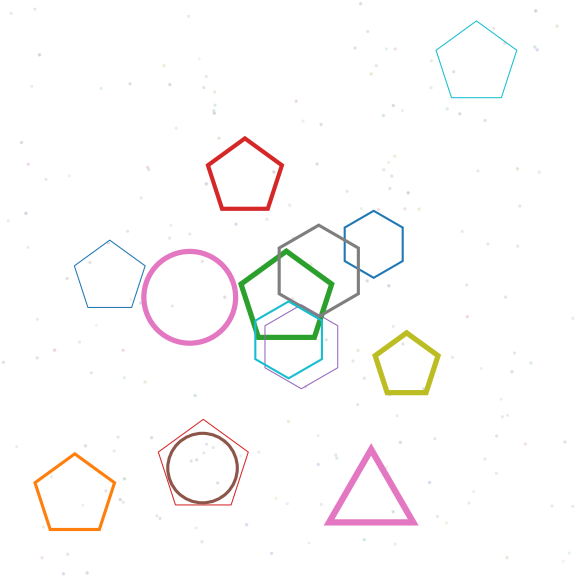[{"shape": "hexagon", "thickness": 1, "radius": 0.29, "center": [0.647, 0.576]}, {"shape": "pentagon", "thickness": 0.5, "radius": 0.32, "center": [0.19, 0.519]}, {"shape": "pentagon", "thickness": 1.5, "radius": 0.36, "center": [0.129, 0.141]}, {"shape": "pentagon", "thickness": 2.5, "radius": 0.41, "center": [0.496, 0.482]}, {"shape": "pentagon", "thickness": 2, "radius": 0.34, "center": [0.424, 0.692]}, {"shape": "pentagon", "thickness": 0.5, "radius": 0.41, "center": [0.352, 0.191]}, {"shape": "hexagon", "thickness": 0.5, "radius": 0.36, "center": [0.522, 0.399]}, {"shape": "circle", "thickness": 1.5, "radius": 0.3, "center": [0.351, 0.189]}, {"shape": "circle", "thickness": 2.5, "radius": 0.4, "center": [0.329, 0.484]}, {"shape": "triangle", "thickness": 3, "radius": 0.42, "center": [0.643, 0.137]}, {"shape": "hexagon", "thickness": 1.5, "radius": 0.4, "center": [0.552, 0.53]}, {"shape": "pentagon", "thickness": 2.5, "radius": 0.29, "center": [0.704, 0.366]}, {"shape": "hexagon", "thickness": 1, "radius": 0.33, "center": [0.5, 0.411]}, {"shape": "pentagon", "thickness": 0.5, "radius": 0.37, "center": [0.825, 0.889]}]